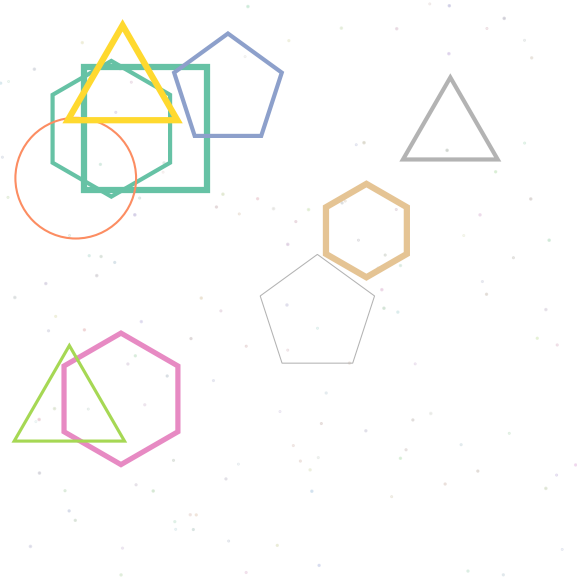[{"shape": "hexagon", "thickness": 2, "radius": 0.59, "center": [0.193, 0.776]}, {"shape": "square", "thickness": 3, "radius": 0.53, "center": [0.252, 0.777]}, {"shape": "circle", "thickness": 1, "radius": 0.52, "center": [0.131, 0.691]}, {"shape": "pentagon", "thickness": 2, "radius": 0.49, "center": [0.395, 0.843]}, {"shape": "hexagon", "thickness": 2.5, "radius": 0.57, "center": [0.209, 0.308]}, {"shape": "triangle", "thickness": 1.5, "radius": 0.55, "center": [0.12, 0.29]}, {"shape": "triangle", "thickness": 3, "radius": 0.55, "center": [0.212, 0.846]}, {"shape": "hexagon", "thickness": 3, "radius": 0.4, "center": [0.634, 0.6]}, {"shape": "triangle", "thickness": 2, "radius": 0.47, "center": [0.78, 0.77]}, {"shape": "pentagon", "thickness": 0.5, "radius": 0.52, "center": [0.55, 0.455]}]